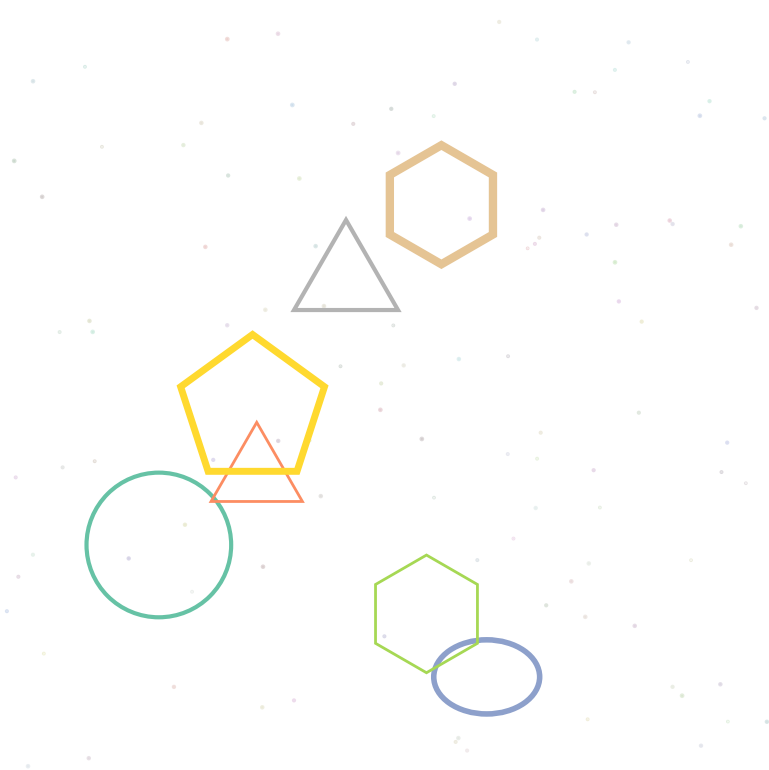[{"shape": "circle", "thickness": 1.5, "radius": 0.47, "center": [0.206, 0.292]}, {"shape": "triangle", "thickness": 1, "radius": 0.34, "center": [0.333, 0.383]}, {"shape": "oval", "thickness": 2, "radius": 0.34, "center": [0.632, 0.121]}, {"shape": "hexagon", "thickness": 1, "radius": 0.38, "center": [0.554, 0.203]}, {"shape": "pentagon", "thickness": 2.5, "radius": 0.49, "center": [0.328, 0.467]}, {"shape": "hexagon", "thickness": 3, "radius": 0.39, "center": [0.573, 0.734]}, {"shape": "triangle", "thickness": 1.5, "radius": 0.39, "center": [0.449, 0.636]}]